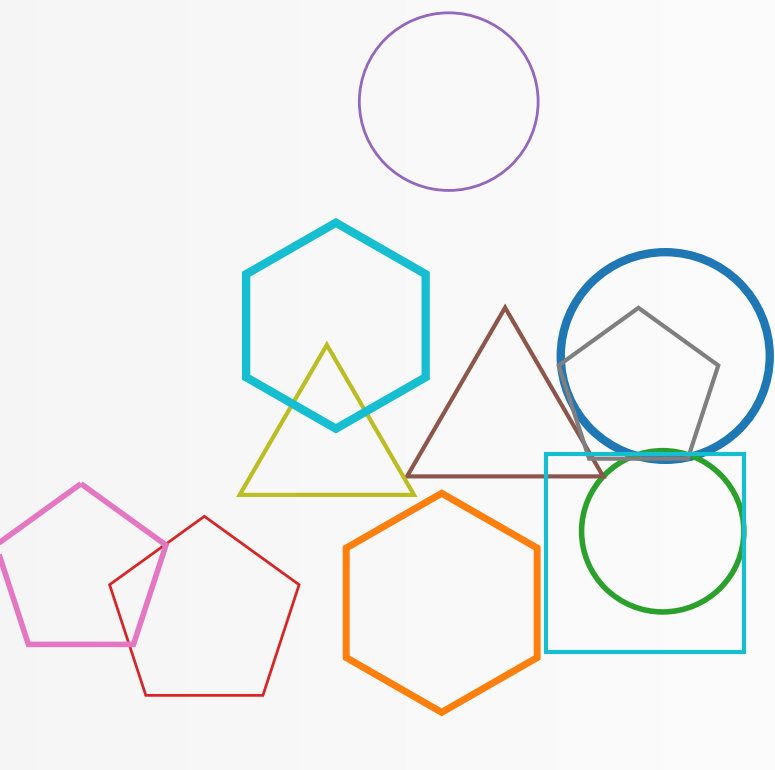[{"shape": "circle", "thickness": 3, "radius": 0.67, "center": [0.858, 0.538]}, {"shape": "hexagon", "thickness": 2.5, "radius": 0.71, "center": [0.57, 0.217]}, {"shape": "circle", "thickness": 2, "radius": 0.52, "center": [0.855, 0.31]}, {"shape": "pentagon", "thickness": 1, "radius": 0.64, "center": [0.264, 0.201]}, {"shape": "circle", "thickness": 1, "radius": 0.58, "center": [0.579, 0.868]}, {"shape": "triangle", "thickness": 1.5, "radius": 0.73, "center": [0.652, 0.454]}, {"shape": "pentagon", "thickness": 2, "radius": 0.58, "center": [0.104, 0.256]}, {"shape": "pentagon", "thickness": 1.5, "radius": 0.54, "center": [0.824, 0.492]}, {"shape": "triangle", "thickness": 1.5, "radius": 0.65, "center": [0.422, 0.422]}, {"shape": "square", "thickness": 1.5, "radius": 0.64, "center": [0.832, 0.282]}, {"shape": "hexagon", "thickness": 3, "radius": 0.67, "center": [0.433, 0.577]}]